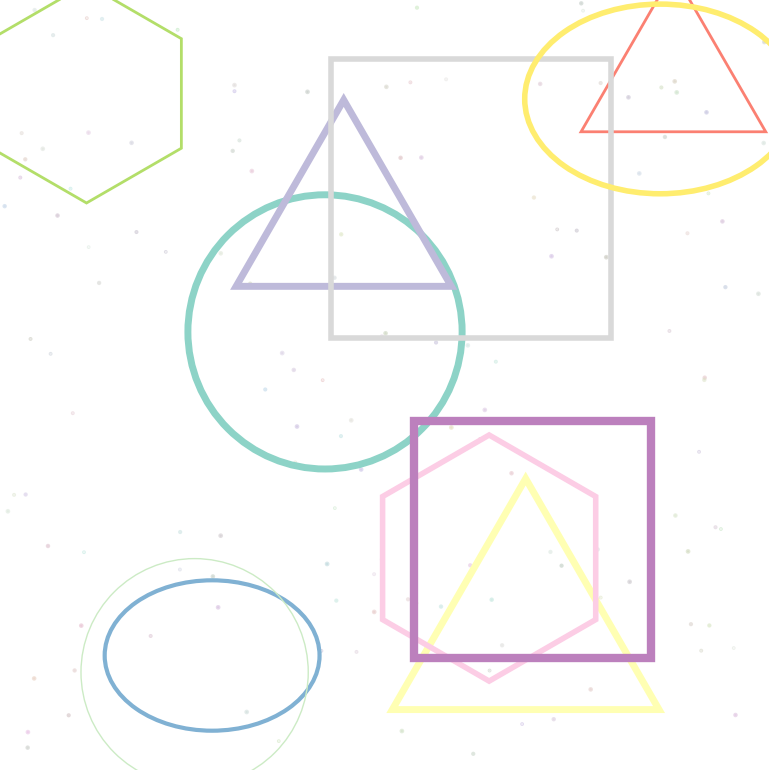[{"shape": "circle", "thickness": 2.5, "radius": 0.89, "center": [0.422, 0.569]}, {"shape": "triangle", "thickness": 2.5, "radius": 1.0, "center": [0.683, 0.178]}, {"shape": "triangle", "thickness": 2.5, "radius": 0.81, "center": [0.446, 0.709]}, {"shape": "triangle", "thickness": 1, "radius": 0.69, "center": [0.875, 0.898]}, {"shape": "oval", "thickness": 1.5, "radius": 0.7, "center": [0.275, 0.149]}, {"shape": "hexagon", "thickness": 1, "radius": 0.71, "center": [0.112, 0.879]}, {"shape": "hexagon", "thickness": 2, "radius": 0.8, "center": [0.635, 0.275]}, {"shape": "square", "thickness": 2, "radius": 0.91, "center": [0.612, 0.742]}, {"shape": "square", "thickness": 3, "radius": 0.77, "center": [0.692, 0.299]}, {"shape": "circle", "thickness": 0.5, "radius": 0.74, "center": [0.253, 0.127]}, {"shape": "oval", "thickness": 2, "radius": 0.88, "center": [0.857, 0.872]}]